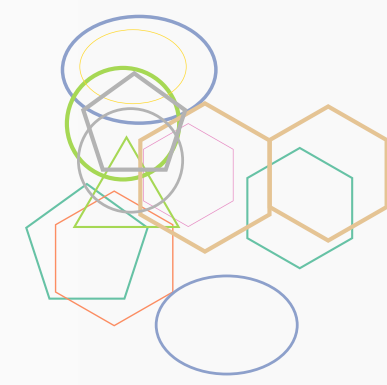[{"shape": "pentagon", "thickness": 1.5, "radius": 0.82, "center": [0.224, 0.357]}, {"shape": "hexagon", "thickness": 1.5, "radius": 0.78, "center": [0.774, 0.459]}, {"shape": "hexagon", "thickness": 1, "radius": 0.87, "center": [0.295, 0.329]}, {"shape": "oval", "thickness": 2.5, "radius": 0.99, "center": [0.359, 0.819]}, {"shape": "oval", "thickness": 2, "radius": 0.91, "center": [0.585, 0.156]}, {"shape": "hexagon", "thickness": 0.5, "radius": 0.67, "center": [0.486, 0.545]}, {"shape": "circle", "thickness": 3, "radius": 0.72, "center": [0.317, 0.679]}, {"shape": "triangle", "thickness": 1.5, "radius": 0.78, "center": [0.326, 0.488]}, {"shape": "oval", "thickness": 0.5, "radius": 0.69, "center": [0.343, 0.827]}, {"shape": "hexagon", "thickness": 3, "radius": 0.96, "center": [0.529, 0.539]}, {"shape": "hexagon", "thickness": 3, "radius": 0.87, "center": [0.847, 0.549]}, {"shape": "pentagon", "thickness": 3, "radius": 0.69, "center": [0.347, 0.671]}, {"shape": "circle", "thickness": 2, "radius": 0.67, "center": [0.337, 0.583]}]